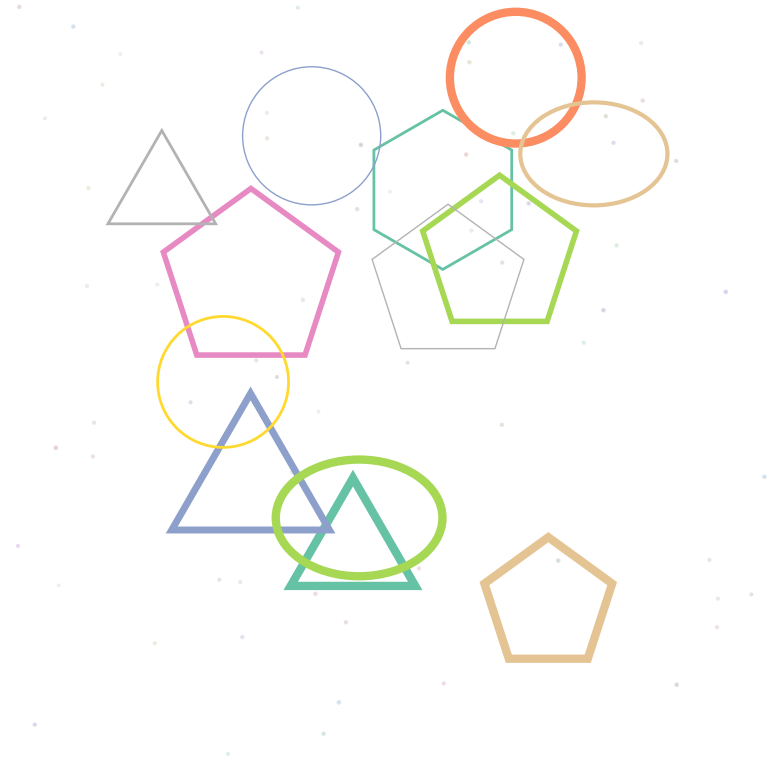[{"shape": "hexagon", "thickness": 1, "radius": 0.52, "center": [0.575, 0.753]}, {"shape": "triangle", "thickness": 3, "radius": 0.47, "center": [0.458, 0.286]}, {"shape": "circle", "thickness": 3, "radius": 0.43, "center": [0.67, 0.899]}, {"shape": "triangle", "thickness": 2.5, "radius": 0.59, "center": [0.325, 0.371]}, {"shape": "circle", "thickness": 0.5, "radius": 0.45, "center": [0.405, 0.824]}, {"shape": "pentagon", "thickness": 2, "radius": 0.6, "center": [0.326, 0.636]}, {"shape": "oval", "thickness": 3, "radius": 0.54, "center": [0.466, 0.327]}, {"shape": "pentagon", "thickness": 2, "radius": 0.52, "center": [0.649, 0.668]}, {"shape": "circle", "thickness": 1, "radius": 0.43, "center": [0.29, 0.504]}, {"shape": "oval", "thickness": 1.5, "radius": 0.48, "center": [0.771, 0.8]}, {"shape": "pentagon", "thickness": 3, "radius": 0.44, "center": [0.712, 0.215]}, {"shape": "triangle", "thickness": 1, "radius": 0.4, "center": [0.21, 0.75]}, {"shape": "pentagon", "thickness": 0.5, "radius": 0.52, "center": [0.582, 0.631]}]